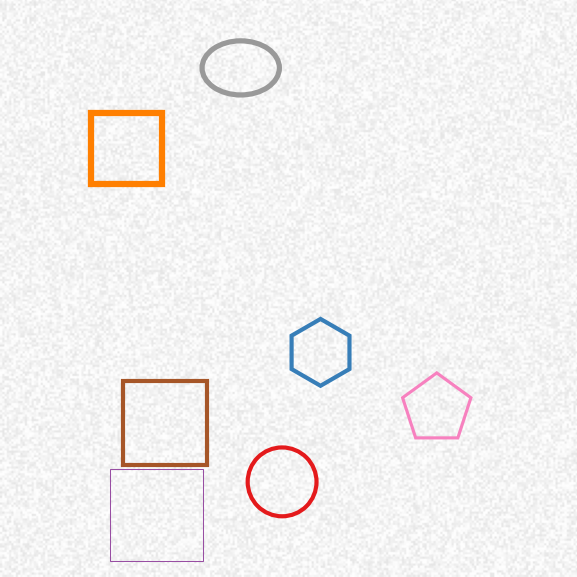[{"shape": "circle", "thickness": 2, "radius": 0.3, "center": [0.488, 0.165]}, {"shape": "hexagon", "thickness": 2, "radius": 0.29, "center": [0.555, 0.389]}, {"shape": "square", "thickness": 0.5, "radius": 0.4, "center": [0.272, 0.107]}, {"shape": "square", "thickness": 3, "radius": 0.3, "center": [0.219, 0.742]}, {"shape": "square", "thickness": 2, "radius": 0.36, "center": [0.286, 0.267]}, {"shape": "pentagon", "thickness": 1.5, "radius": 0.31, "center": [0.756, 0.291]}, {"shape": "oval", "thickness": 2.5, "radius": 0.33, "center": [0.417, 0.882]}]